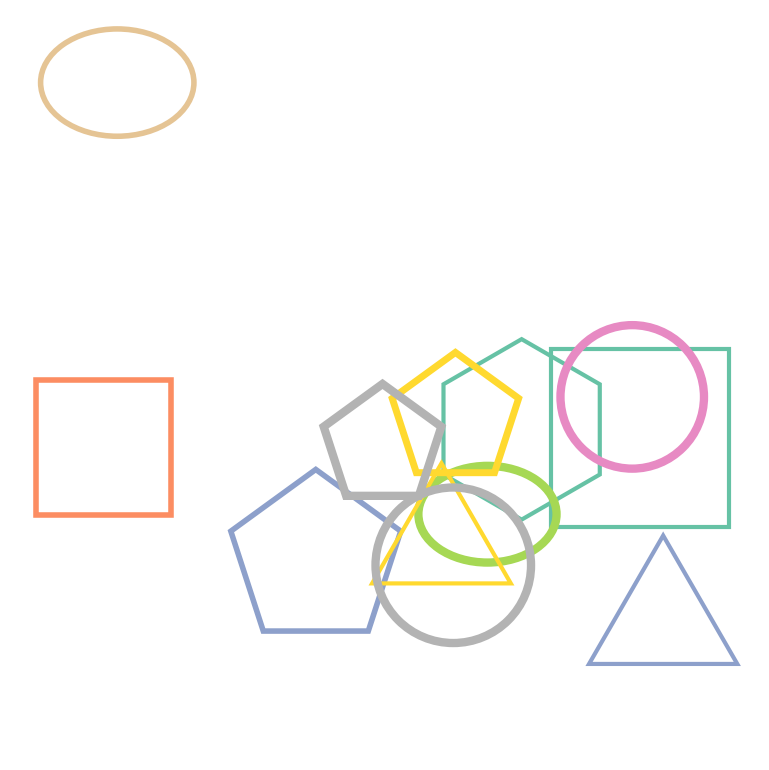[{"shape": "square", "thickness": 1.5, "radius": 0.58, "center": [0.831, 0.431]}, {"shape": "hexagon", "thickness": 1.5, "radius": 0.59, "center": [0.677, 0.442]}, {"shape": "square", "thickness": 2, "radius": 0.44, "center": [0.134, 0.419]}, {"shape": "triangle", "thickness": 1.5, "radius": 0.56, "center": [0.861, 0.193]}, {"shape": "pentagon", "thickness": 2, "radius": 0.58, "center": [0.41, 0.274]}, {"shape": "circle", "thickness": 3, "radius": 0.47, "center": [0.821, 0.485]}, {"shape": "oval", "thickness": 3, "radius": 0.45, "center": [0.633, 0.332]}, {"shape": "triangle", "thickness": 1.5, "radius": 0.52, "center": [0.573, 0.294]}, {"shape": "pentagon", "thickness": 2.5, "radius": 0.43, "center": [0.591, 0.456]}, {"shape": "oval", "thickness": 2, "radius": 0.5, "center": [0.152, 0.893]}, {"shape": "pentagon", "thickness": 3, "radius": 0.4, "center": [0.497, 0.421]}, {"shape": "circle", "thickness": 3, "radius": 0.5, "center": [0.589, 0.266]}]